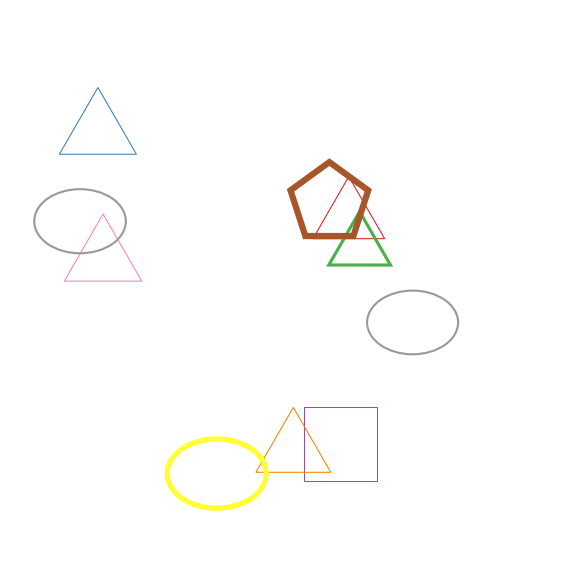[{"shape": "triangle", "thickness": 0.5, "radius": 0.36, "center": [0.604, 0.622]}, {"shape": "triangle", "thickness": 0.5, "radius": 0.39, "center": [0.17, 0.771]}, {"shape": "triangle", "thickness": 1.5, "radius": 0.31, "center": [0.623, 0.571]}, {"shape": "square", "thickness": 0.5, "radius": 0.32, "center": [0.59, 0.23]}, {"shape": "triangle", "thickness": 0.5, "radius": 0.37, "center": [0.508, 0.219]}, {"shape": "oval", "thickness": 2.5, "radius": 0.43, "center": [0.375, 0.179]}, {"shape": "pentagon", "thickness": 3, "radius": 0.35, "center": [0.57, 0.648]}, {"shape": "triangle", "thickness": 0.5, "radius": 0.39, "center": [0.178, 0.551]}, {"shape": "oval", "thickness": 1, "radius": 0.4, "center": [0.139, 0.616]}, {"shape": "oval", "thickness": 1, "radius": 0.39, "center": [0.714, 0.441]}]